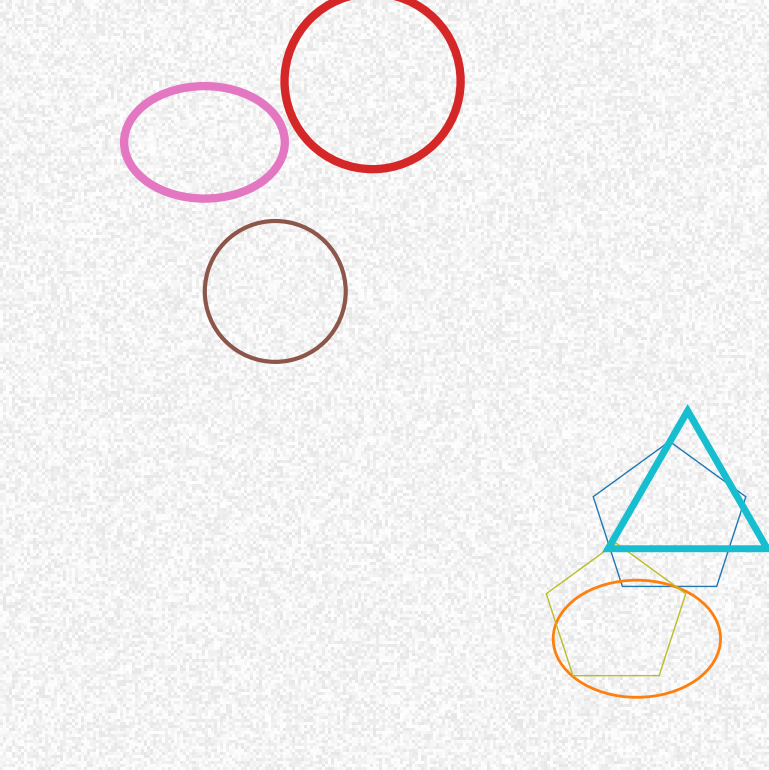[{"shape": "pentagon", "thickness": 0.5, "radius": 0.52, "center": [0.869, 0.323]}, {"shape": "oval", "thickness": 1, "radius": 0.54, "center": [0.827, 0.17]}, {"shape": "circle", "thickness": 3, "radius": 0.57, "center": [0.484, 0.895]}, {"shape": "circle", "thickness": 1.5, "radius": 0.46, "center": [0.358, 0.622]}, {"shape": "oval", "thickness": 3, "radius": 0.52, "center": [0.266, 0.815]}, {"shape": "pentagon", "thickness": 0.5, "radius": 0.48, "center": [0.8, 0.2]}, {"shape": "triangle", "thickness": 2.5, "radius": 0.6, "center": [0.893, 0.347]}]